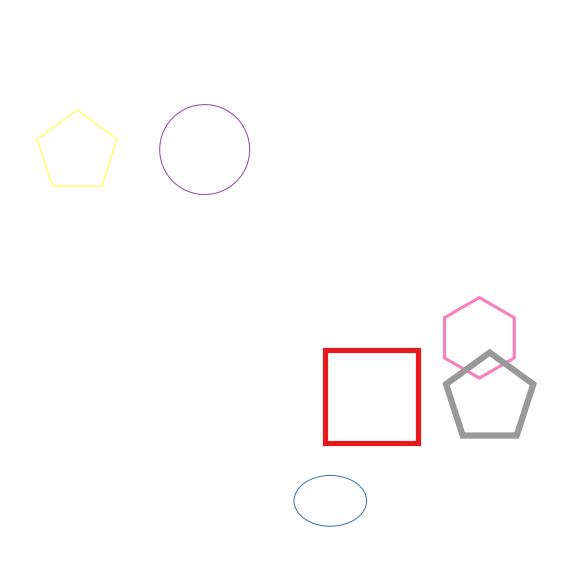[{"shape": "square", "thickness": 2.5, "radius": 0.4, "center": [0.643, 0.312]}, {"shape": "oval", "thickness": 0.5, "radius": 0.31, "center": [0.572, 0.132]}, {"shape": "circle", "thickness": 0.5, "radius": 0.39, "center": [0.354, 0.74]}, {"shape": "pentagon", "thickness": 0.5, "radius": 0.36, "center": [0.133, 0.736]}, {"shape": "hexagon", "thickness": 1.5, "radius": 0.35, "center": [0.83, 0.414]}, {"shape": "pentagon", "thickness": 3, "radius": 0.4, "center": [0.848, 0.309]}]